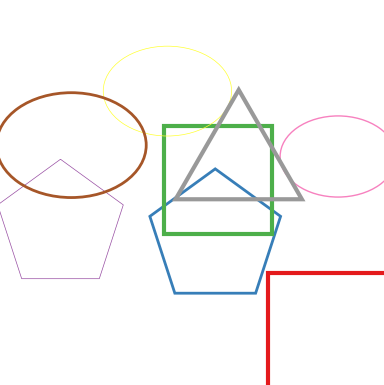[{"shape": "square", "thickness": 3, "radius": 0.86, "center": [0.868, 0.119]}, {"shape": "pentagon", "thickness": 2, "radius": 0.89, "center": [0.559, 0.383]}, {"shape": "square", "thickness": 3, "radius": 0.7, "center": [0.566, 0.533]}, {"shape": "pentagon", "thickness": 0.5, "radius": 0.86, "center": [0.157, 0.415]}, {"shape": "oval", "thickness": 0.5, "radius": 0.83, "center": [0.435, 0.763]}, {"shape": "oval", "thickness": 2, "radius": 0.97, "center": [0.185, 0.623]}, {"shape": "oval", "thickness": 1, "radius": 0.75, "center": [0.878, 0.594]}, {"shape": "triangle", "thickness": 3, "radius": 0.95, "center": [0.62, 0.577]}]